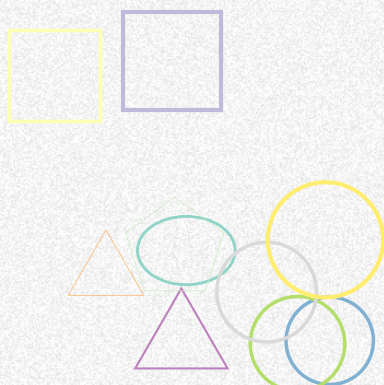[{"shape": "oval", "thickness": 2, "radius": 0.63, "center": [0.484, 0.349]}, {"shape": "square", "thickness": 2.5, "radius": 0.59, "center": [0.141, 0.804]}, {"shape": "square", "thickness": 3, "radius": 0.64, "center": [0.447, 0.841]}, {"shape": "circle", "thickness": 2.5, "radius": 0.57, "center": [0.856, 0.115]}, {"shape": "triangle", "thickness": 0.5, "radius": 0.57, "center": [0.275, 0.289]}, {"shape": "circle", "thickness": 2.5, "radius": 0.61, "center": [0.773, 0.107]}, {"shape": "circle", "thickness": 2.5, "radius": 0.65, "center": [0.693, 0.241]}, {"shape": "triangle", "thickness": 1.5, "radius": 0.69, "center": [0.471, 0.112]}, {"shape": "pentagon", "thickness": 0.5, "radius": 0.67, "center": [0.454, 0.353]}, {"shape": "circle", "thickness": 3, "radius": 0.75, "center": [0.845, 0.377]}]